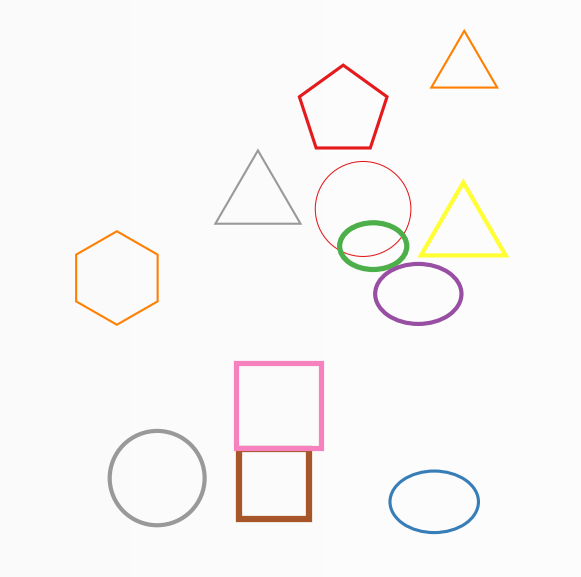[{"shape": "circle", "thickness": 0.5, "radius": 0.41, "center": [0.625, 0.637]}, {"shape": "pentagon", "thickness": 1.5, "radius": 0.4, "center": [0.59, 0.807]}, {"shape": "oval", "thickness": 1.5, "radius": 0.38, "center": [0.747, 0.13]}, {"shape": "oval", "thickness": 2.5, "radius": 0.29, "center": [0.642, 0.573]}, {"shape": "oval", "thickness": 2, "radius": 0.37, "center": [0.72, 0.49]}, {"shape": "hexagon", "thickness": 1, "radius": 0.4, "center": [0.201, 0.518]}, {"shape": "triangle", "thickness": 1, "radius": 0.33, "center": [0.799, 0.88]}, {"shape": "triangle", "thickness": 2, "radius": 0.42, "center": [0.797, 0.599]}, {"shape": "square", "thickness": 3, "radius": 0.3, "center": [0.471, 0.161]}, {"shape": "square", "thickness": 2.5, "radius": 0.36, "center": [0.479, 0.297]}, {"shape": "triangle", "thickness": 1, "radius": 0.42, "center": [0.444, 0.654]}, {"shape": "circle", "thickness": 2, "radius": 0.41, "center": [0.27, 0.171]}]